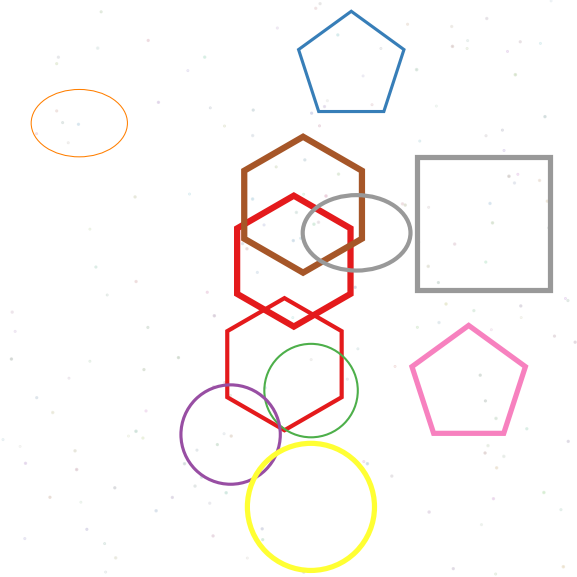[{"shape": "hexagon", "thickness": 2, "radius": 0.57, "center": [0.493, 0.369]}, {"shape": "hexagon", "thickness": 3, "radius": 0.57, "center": [0.509, 0.547]}, {"shape": "pentagon", "thickness": 1.5, "radius": 0.48, "center": [0.608, 0.884]}, {"shape": "circle", "thickness": 1, "radius": 0.4, "center": [0.539, 0.323]}, {"shape": "circle", "thickness": 1.5, "radius": 0.43, "center": [0.399, 0.247]}, {"shape": "oval", "thickness": 0.5, "radius": 0.42, "center": [0.137, 0.786]}, {"shape": "circle", "thickness": 2.5, "radius": 0.55, "center": [0.538, 0.121]}, {"shape": "hexagon", "thickness": 3, "radius": 0.59, "center": [0.525, 0.645]}, {"shape": "pentagon", "thickness": 2.5, "radius": 0.52, "center": [0.812, 0.332]}, {"shape": "square", "thickness": 2.5, "radius": 0.57, "center": [0.837, 0.612]}, {"shape": "oval", "thickness": 2, "radius": 0.47, "center": [0.617, 0.596]}]